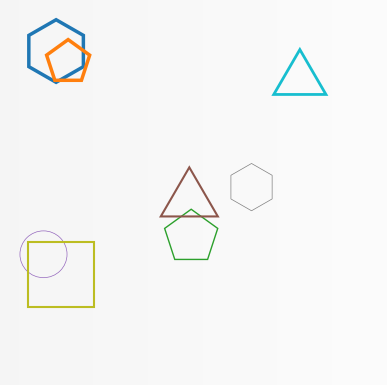[{"shape": "hexagon", "thickness": 2.5, "radius": 0.41, "center": [0.145, 0.867]}, {"shape": "pentagon", "thickness": 2.5, "radius": 0.29, "center": [0.176, 0.839]}, {"shape": "pentagon", "thickness": 1, "radius": 0.36, "center": [0.493, 0.384]}, {"shape": "circle", "thickness": 0.5, "radius": 0.3, "center": [0.112, 0.34]}, {"shape": "triangle", "thickness": 1.5, "radius": 0.42, "center": [0.489, 0.48]}, {"shape": "hexagon", "thickness": 0.5, "radius": 0.31, "center": [0.649, 0.514]}, {"shape": "square", "thickness": 1.5, "radius": 0.42, "center": [0.158, 0.287]}, {"shape": "triangle", "thickness": 2, "radius": 0.39, "center": [0.774, 0.794]}]